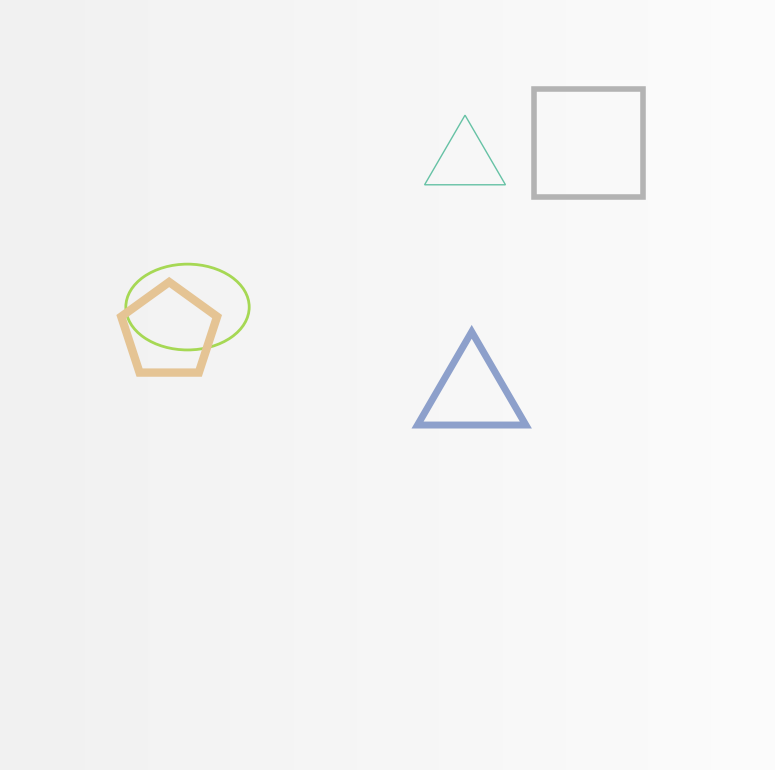[{"shape": "triangle", "thickness": 0.5, "radius": 0.3, "center": [0.6, 0.79]}, {"shape": "triangle", "thickness": 2.5, "radius": 0.4, "center": [0.609, 0.488]}, {"shape": "oval", "thickness": 1, "radius": 0.4, "center": [0.242, 0.601]}, {"shape": "pentagon", "thickness": 3, "radius": 0.33, "center": [0.218, 0.569]}, {"shape": "square", "thickness": 2, "radius": 0.35, "center": [0.759, 0.814]}]